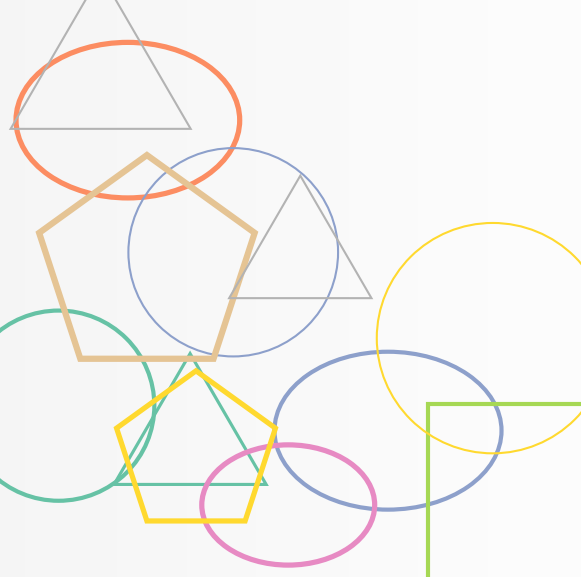[{"shape": "triangle", "thickness": 1.5, "radius": 0.76, "center": [0.327, 0.236]}, {"shape": "circle", "thickness": 2, "radius": 0.82, "center": [0.101, 0.297]}, {"shape": "oval", "thickness": 2.5, "radius": 0.96, "center": [0.22, 0.791]}, {"shape": "oval", "thickness": 2, "radius": 0.98, "center": [0.668, 0.253]}, {"shape": "circle", "thickness": 1, "radius": 0.9, "center": [0.401, 0.562]}, {"shape": "oval", "thickness": 2.5, "radius": 0.74, "center": [0.496, 0.125]}, {"shape": "square", "thickness": 2, "radius": 0.82, "center": [0.899, 0.135]}, {"shape": "circle", "thickness": 1, "radius": 1.0, "center": [0.848, 0.414]}, {"shape": "pentagon", "thickness": 2.5, "radius": 0.72, "center": [0.337, 0.213]}, {"shape": "pentagon", "thickness": 3, "radius": 0.97, "center": [0.253, 0.536]}, {"shape": "triangle", "thickness": 1, "radius": 0.89, "center": [0.173, 0.865]}, {"shape": "triangle", "thickness": 1, "radius": 0.71, "center": [0.517, 0.554]}]